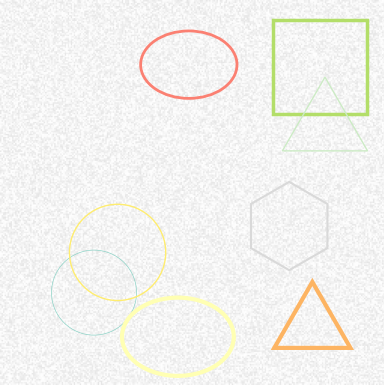[{"shape": "circle", "thickness": 0.5, "radius": 0.55, "center": [0.244, 0.24]}, {"shape": "oval", "thickness": 3, "radius": 0.73, "center": [0.462, 0.125]}, {"shape": "oval", "thickness": 2, "radius": 0.63, "center": [0.49, 0.832]}, {"shape": "triangle", "thickness": 3, "radius": 0.57, "center": [0.811, 0.153]}, {"shape": "square", "thickness": 2.5, "radius": 0.61, "center": [0.83, 0.825]}, {"shape": "hexagon", "thickness": 1.5, "radius": 0.57, "center": [0.751, 0.413]}, {"shape": "triangle", "thickness": 1, "radius": 0.64, "center": [0.844, 0.672]}, {"shape": "circle", "thickness": 1, "radius": 0.63, "center": [0.305, 0.344]}]